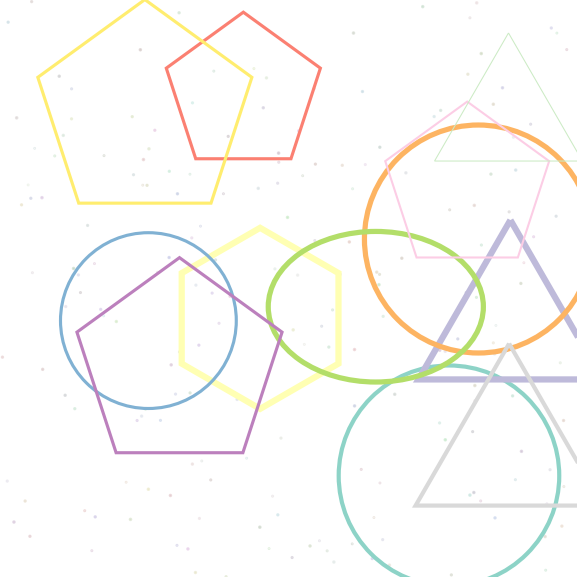[{"shape": "circle", "thickness": 2, "radius": 0.95, "center": [0.777, 0.175]}, {"shape": "hexagon", "thickness": 3, "radius": 0.78, "center": [0.45, 0.448]}, {"shape": "triangle", "thickness": 3, "radius": 0.92, "center": [0.884, 0.434]}, {"shape": "pentagon", "thickness": 1.5, "radius": 0.7, "center": [0.421, 0.838]}, {"shape": "circle", "thickness": 1.5, "radius": 0.76, "center": [0.257, 0.444]}, {"shape": "circle", "thickness": 2.5, "radius": 0.99, "center": [0.828, 0.585]}, {"shape": "oval", "thickness": 2.5, "radius": 0.93, "center": [0.651, 0.468]}, {"shape": "pentagon", "thickness": 1, "radius": 0.75, "center": [0.809, 0.674]}, {"shape": "triangle", "thickness": 2, "radius": 0.93, "center": [0.882, 0.217]}, {"shape": "pentagon", "thickness": 1.5, "radius": 0.93, "center": [0.311, 0.366]}, {"shape": "triangle", "thickness": 0.5, "radius": 0.74, "center": [0.881, 0.794]}, {"shape": "pentagon", "thickness": 1.5, "radius": 0.97, "center": [0.251, 0.805]}]